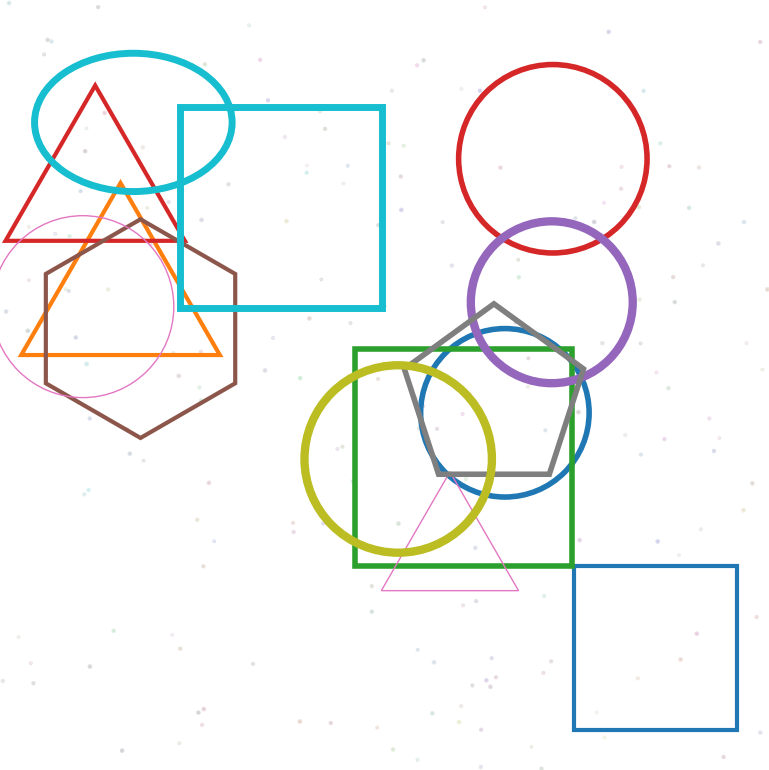[{"shape": "square", "thickness": 1.5, "radius": 0.53, "center": [0.851, 0.158]}, {"shape": "circle", "thickness": 2, "radius": 0.55, "center": [0.656, 0.464]}, {"shape": "triangle", "thickness": 1.5, "radius": 0.74, "center": [0.157, 0.613]}, {"shape": "square", "thickness": 2, "radius": 0.7, "center": [0.602, 0.406]}, {"shape": "triangle", "thickness": 1.5, "radius": 0.67, "center": [0.124, 0.754]}, {"shape": "circle", "thickness": 2, "radius": 0.61, "center": [0.718, 0.794]}, {"shape": "circle", "thickness": 3, "radius": 0.53, "center": [0.717, 0.607]}, {"shape": "hexagon", "thickness": 1.5, "radius": 0.71, "center": [0.182, 0.573]}, {"shape": "triangle", "thickness": 0.5, "radius": 0.51, "center": [0.584, 0.284]}, {"shape": "circle", "thickness": 0.5, "radius": 0.59, "center": [0.108, 0.602]}, {"shape": "pentagon", "thickness": 2, "radius": 0.61, "center": [0.641, 0.483]}, {"shape": "circle", "thickness": 3, "radius": 0.61, "center": [0.517, 0.404]}, {"shape": "oval", "thickness": 2.5, "radius": 0.64, "center": [0.173, 0.841]}, {"shape": "square", "thickness": 2.5, "radius": 0.66, "center": [0.365, 0.731]}]